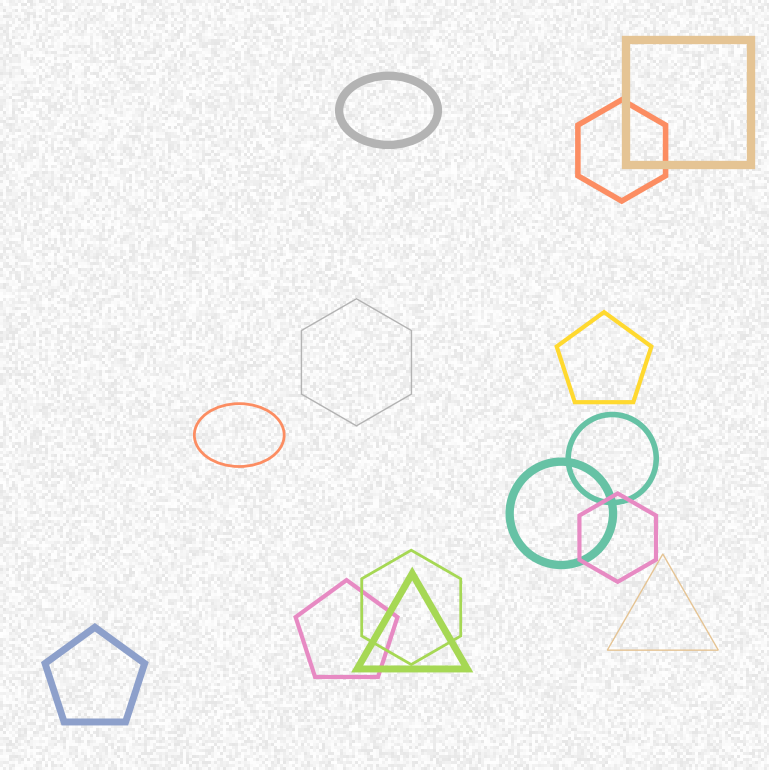[{"shape": "circle", "thickness": 3, "radius": 0.34, "center": [0.729, 0.333]}, {"shape": "circle", "thickness": 2, "radius": 0.29, "center": [0.795, 0.404]}, {"shape": "hexagon", "thickness": 2, "radius": 0.33, "center": [0.807, 0.805]}, {"shape": "oval", "thickness": 1, "radius": 0.29, "center": [0.311, 0.435]}, {"shape": "pentagon", "thickness": 2.5, "radius": 0.34, "center": [0.123, 0.117]}, {"shape": "pentagon", "thickness": 1.5, "radius": 0.35, "center": [0.45, 0.177]}, {"shape": "hexagon", "thickness": 1.5, "radius": 0.29, "center": [0.802, 0.302]}, {"shape": "triangle", "thickness": 2.5, "radius": 0.41, "center": [0.535, 0.173]}, {"shape": "hexagon", "thickness": 1, "radius": 0.37, "center": [0.534, 0.211]}, {"shape": "pentagon", "thickness": 1.5, "radius": 0.32, "center": [0.784, 0.53]}, {"shape": "triangle", "thickness": 0.5, "radius": 0.42, "center": [0.861, 0.197]}, {"shape": "square", "thickness": 3, "radius": 0.41, "center": [0.894, 0.866]}, {"shape": "hexagon", "thickness": 0.5, "radius": 0.41, "center": [0.463, 0.529]}, {"shape": "oval", "thickness": 3, "radius": 0.32, "center": [0.505, 0.857]}]